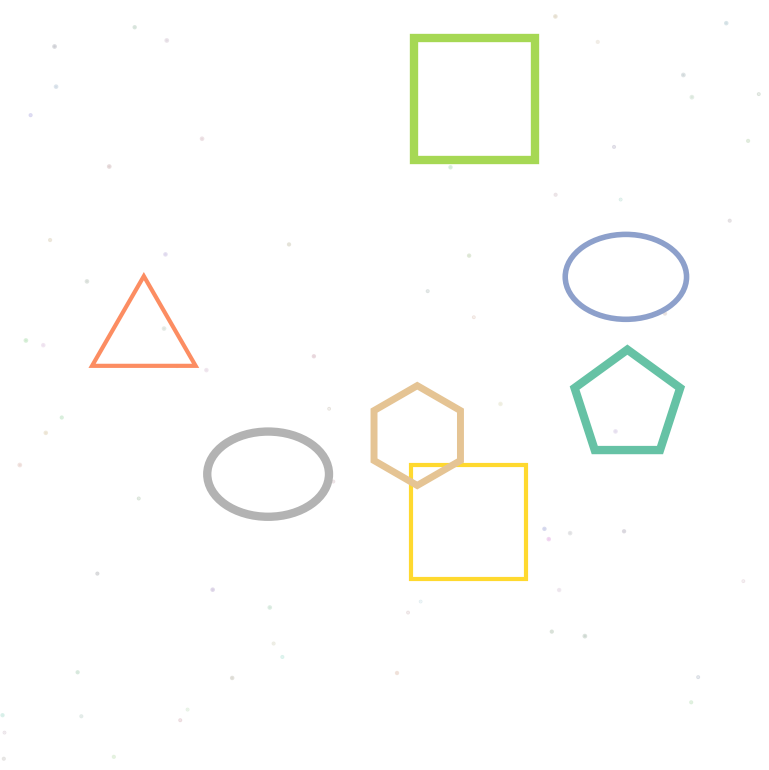[{"shape": "pentagon", "thickness": 3, "radius": 0.36, "center": [0.815, 0.474]}, {"shape": "triangle", "thickness": 1.5, "radius": 0.39, "center": [0.187, 0.564]}, {"shape": "oval", "thickness": 2, "radius": 0.39, "center": [0.813, 0.64]}, {"shape": "square", "thickness": 3, "radius": 0.39, "center": [0.617, 0.871]}, {"shape": "square", "thickness": 1.5, "radius": 0.37, "center": [0.608, 0.322]}, {"shape": "hexagon", "thickness": 2.5, "radius": 0.32, "center": [0.542, 0.434]}, {"shape": "oval", "thickness": 3, "radius": 0.4, "center": [0.348, 0.384]}]